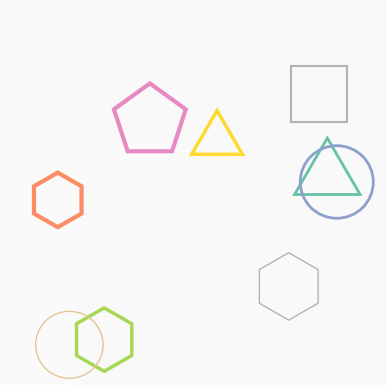[{"shape": "triangle", "thickness": 2, "radius": 0.49, "center": [0.845, 0.544]}, {"shape": "hexagon", "thickness": 3, "radius": 0.35, "center": [0.149, 0.481]}, {"shape": "circle", "thickness": 2, "radius": 0.47, "center": [0.869, 0.527]}, {"shape": "pentagon", "thickness": 3, "radius": 0.49, "center": [0.387, 0.686]}, {"shape": "hexagon", "thickness": 2.5, "radius": 0.41, "center": [0.269, 0.118]}, {"shape": "triangle", "thickness": 2.5, "radius": 0.38, "center": [0.56, 0.637]}, {"shape": "circle", "thickness": 1, "radius": 0.44, "center": [0.179, 0.104]}, {"shape": "square", "thickness": 1.5, "radius": 0.36, "center": [0.824, 0.756]}, {"shape": "hexagon", "thickness": 1, "radius": 0.44, "center": [0.745, 0.256]}]